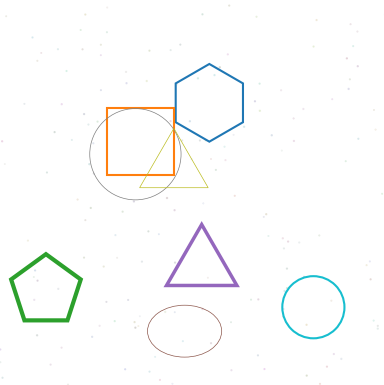[{"shape": "hexagon", "thickness": 1.5, "radius": 0.5, "center": [0.544, 0.733]}, {"shape": "square", "thickness": 1.5, "radius": 0.43, "center": [0.366, 0.631]}, {"shape": "pentagon", "thickness": 3, "radius": 0.48, "center": [0.119, 0.245]}, {"shape": "triangle", "thickness": 2.5, "radius": 0.53, "center": [0.524, 0.311]}, {"shape": "oval", "thickness": 0.5, "radius": 0.48, "center": [0.48, 0.14]}, {"shape": "circle", "thickness": 0.5, "radius": 0.59, "center": [0.352, 0.599]}, {"shape": "triangle", "thickness": 0.5, "radius": 0.51, "center": [0.452, 0.564]}, {"shape": "circle", "thickness": 1.5, "radius": 0.4, "center": [0.814, 0.202]}]